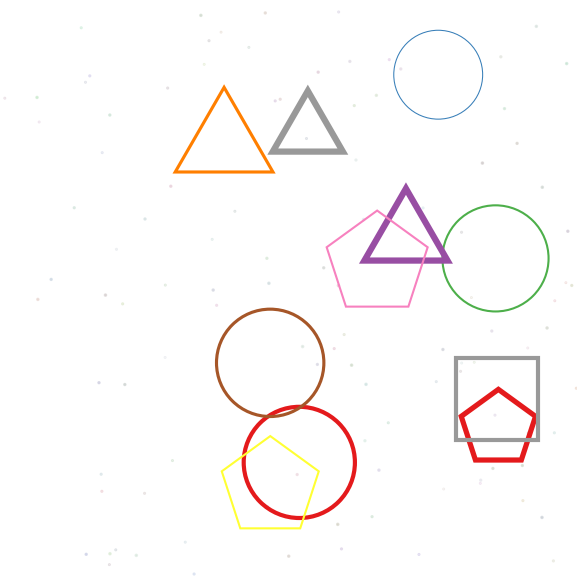[{"shape": "pentagon", "thickness": 2.5, "radius": 0.34, "center": [0.863, 0.257]}, {"shape": "circle", "thickness": 2, "radius": 0.48, "center": [0.518, 0.198]}, {"shape": "circle", "thickness": 0.5, "radius": 0.38, "center": [0.759, 0.87]}, {"shape": "circle", "thickness": 1, "radius": 0.46, "center": [0.858, 0.552]}, {"shape": "triangle", "thickness": 3, "radius": 0.42, "center": [0.703, 0.589]}, {"shape": "triangle", "thickness": 1.5, "radius": 0.49, "center": [0.388, 0.75]}, {"shape": "pentagon", "thickness": 1, "radius": 0.44, "center": [0.468, 0.156]}, {"shape": "circle", "thickness": 1.5, "radius": 0.46, "center": [0.468, 0.371]}, {"shape": "pentagon", "thickness": 1, "radius": 0.46, "center": [0.653, 0.543]}, {"shape": "triangle", "thickness": 3, "radius": 0.35, "center": [0.533, 0.772]}, {"shape": "square", "thickness": 2, "radius": 0.36, "center": [0.86, 0.309]}]